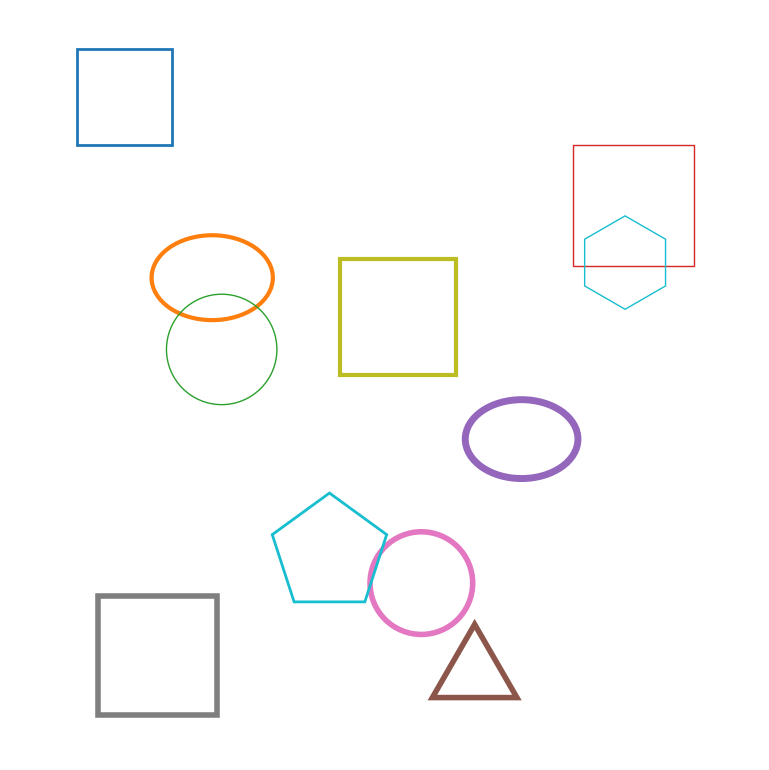[{"shape": "square", "thickness": 1, "radius": 0.31, "center": [0.162, 0.874]}, {"shape": "oval", "thickness": 1.5, "radius": 0.39, "center": [0.276, 0.639]}, {"shape": "circle", "thickness": 0.5, "radius": 0.36, "center": [0.288, 0.546]}, {"shape": "square", "thickness": 0.5, "radius": 0.39, "center": [0.823, 0.733]}, {"shape": "oval", "thickness": 2.5, "radius": 0.37, "center": [0.677, 0.43]}, {"shape": "triangle", "thickness": 2, "radius": 0.32, "center": [0.616, 0.126]}, {"shape": "circle", "thickness": 2, "radius": 0.33, "center": [0.547, 0.243]}, {"shape": "square", "thickness": 2, "radius": 0.39, "center": [0.205, 0.149]}, {"shape": "square", "thickness": 1.5, "radius": 0.38, "center": [0.517, 0.588]}, {"shape": "hexagon", "thickness": 0.5, "radius": 0.3, "center": [0.812, 0.659]}, {"shape": "pentagon", "thickness": 1, "radius": 0.39, "center": [0.428, 0.282]}]